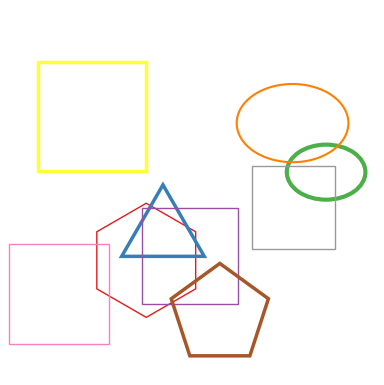[{"shape": "hexagon", "thickness": 1, "radius": 0.74, "center": [0.38, 0.324]}, {"shape": "triangle", "thickness": 2.5, "radius": 0.62, "center": [0.423, 0.396]}, {"shape": "oval", "thickness": 3, "radius": 0.51, "center": [0.847, 0.553]}, {"shape": "square", "thickness": 1, "radius": 0.62, "center": [0.493, 0.335]}, {"shape": "oval", "thickness": 1.5, "radius": 0.73, "center": [0.76, 0.68]}, {"shape": "square", "thickness": 2.5, "radius": 0.7, "center": [0.239, 0.698]}, {"shape": "pentagon", "thickness": 2.5, "radius": 0.66, "center": [0.571, 0.183]}, {"shape": "square", "thickness": 1, "radius": 0.65, "center": [0.153, 0.236]}, {"shape": "square", "thickness": 1, "radius": 0.54, "center": [0.762, 0.461]}]